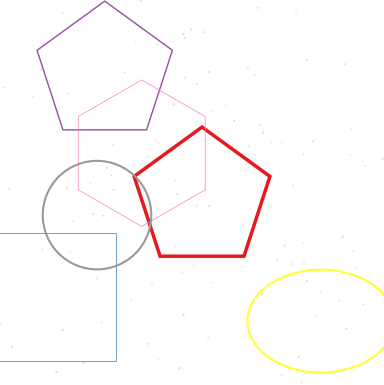[{"shape": "pentagon", "thickness": 2.5, "radius": 0.93, "center": [0.525, 0.485]}, {"shape": "square", "thickness": 0.5, "radius": 0.83, "center": [0.136, 0.229]}, {"shape": "pentagon", "thickness": 1, "radius": 0.92, "center": [0.272, 0.812]}, {"shape": "oval", "thickness": 1.5, "radius": 0.95, "center": [0.833, 0.166]}, {"shape": "hexagon", "thickness": 0.5, "radius": 0.95, "center": [0.368, 0.602]}, {"shape": "circle", "thickness": 1.5, "radius": 0.7, "center": [0.252, 0.441]}]